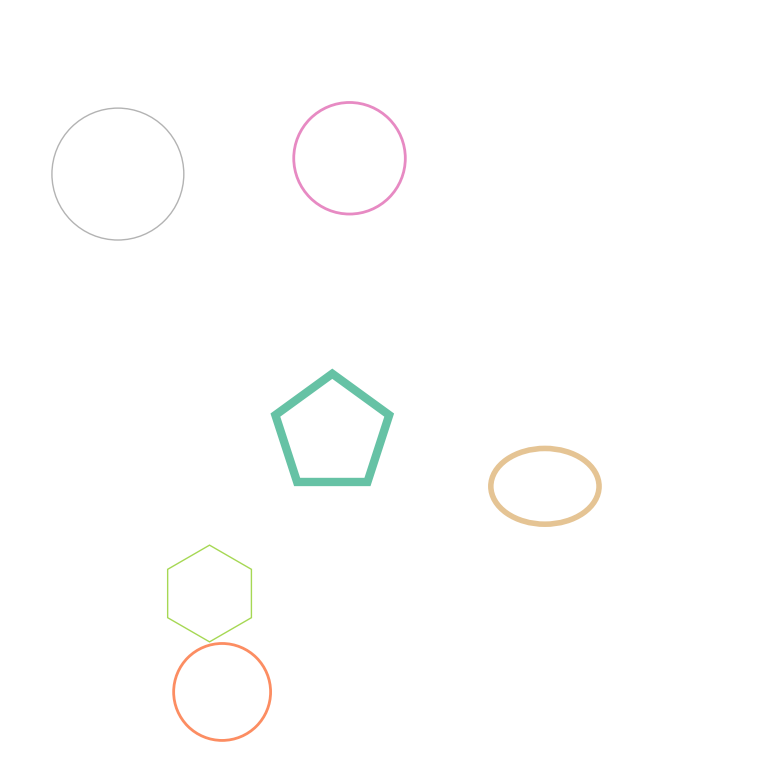[{"shape": "pentagon", "thickness": 3, "radius": 0.39, "center": [0.432, 0.437]}, {"shape": "circle", "thickness": 1, "radius": 0.31, "center": [0.288, 0.101]}, {"shape": "circle", "thickness": 1, "radius": 0.36, "center": [0.454, 0.794]}, {"shape": "hexagon", "thickness": 0.5, "radius": 0.31, "center": [0.272, 0.229]}, {"shape": "oval", "thickness": 2, "radius": 0.35, "center": [0.708, 0.368]}, {"shape": "circle", "thickness": 0.5, "radius": 0.43, "center": [0.153, 0.774]}]